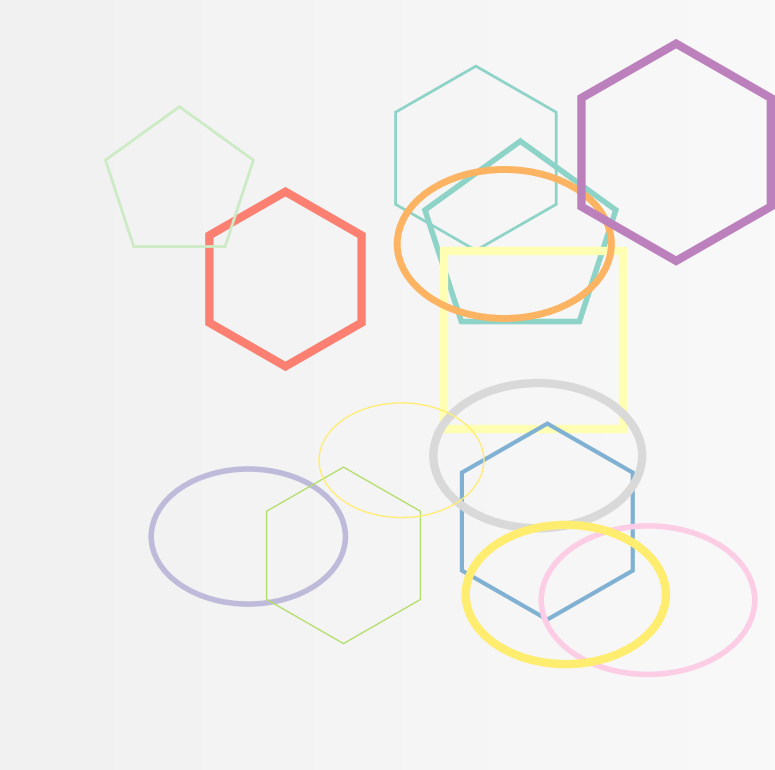[{"shape": "hexagon", "thickness": 1, "radius": 0.6, "center": [0.614, 0.794]}, {"shape": "pentagon", "thickness": 2, "radius": 0.65, "center": [0.671, 0.687]}, {"shape": "square", "thickness": 3, "radius": 0.58, "center": [0.688, 0.558]}, {"shape": "oval", "thickness": 2, "radius": 0.63, "center": [0.32, 0.303]}, {"shape": "hexagon", "thickness": 3, "radius": 0.57, "center": [0.368, 0.638]}, {"shape": "hexagon", "thickness": 1.5, "radius": 0.64, "center": [0.706, 0.323]}, {"shape": "oval", "thickness": 2.5, "radius": 0.69, "center": [0.651, 0.683]}, {"shape": "hexagon", "thickness": 0.5, "radius": 0.57, "center": [0.443, 0.279]}, {"shape": "oval", "thickness": 2, "radius": 0.69, "center": [0.836, 0.221]}, {"shape": "oval", "thickness": 3, "radius": 0.67, "center": [0.694, 0.408]}, {"shape": "hexagon", "thickness": 3, "radius": 0.71, "center": [0.872, 0.802]}, {"shape": "pentagon", "thickness": 1, "radius": 0.5, "center": [0.232, 0.761]}, {"shape": "oval", "thickness": 0.5, "radius": 0.53, "center": [0.518, 0.402]}, {"shape": "oval", "thickness": 3, "radius": 0.65, "center": [0.73, 0.228]}]